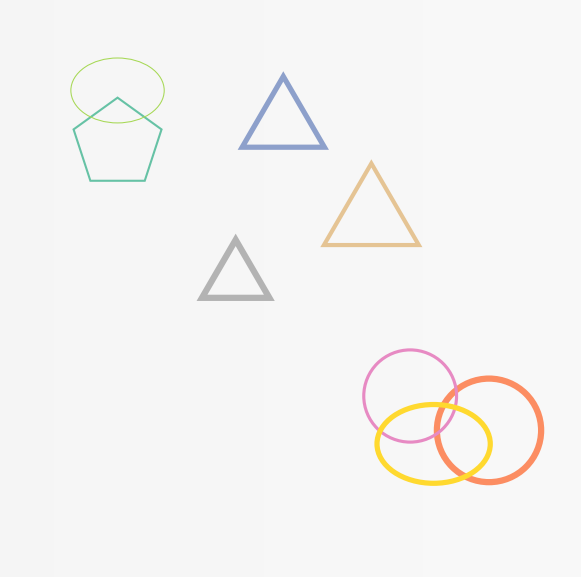[{"shape": "pentagon", "thickness": 1, "radius": 0.4, "center": [0.202, 0.75]}, {"shape": "circle", "thickness": 3, "radius": 0.45, "center": [0.841, 0.254]}, {"shape": "triangle", "thickness": 2.5, "radius": 0.41, "center": [0.487, 0.785]}, {"shape": "circle", "thickness": 1.5, "radius": 0.4, "center": [0.706, 0.313]}, {"shape": "oval", "thickness": 0.5, "radius": 0.4, "center": [0.202, 0.842]}, {"shape": "oval", "thickness": 2.5, "radius": 0.49, "center": [0.746, 0.23]}, {"shape": "triangle", "thickness": 2, "radius": 0.47, "center": [0.639, 0.622]}, {"shape": "triangle", "thickness": 3, "radius": 0.33, "center": [0.405, 0.517]}]